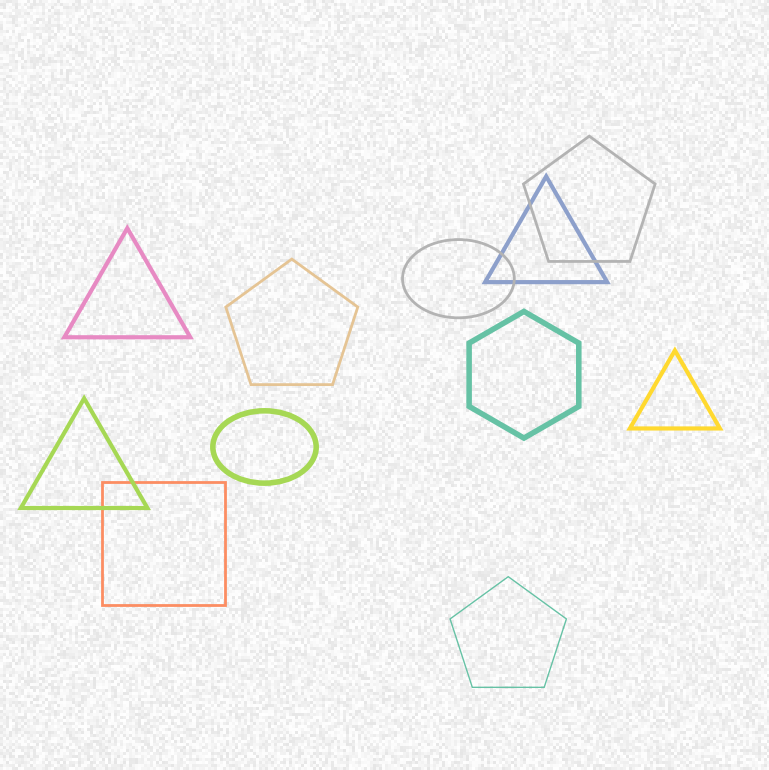[{"shape": "pentagon", "thickness": 0.5, "radius": 0.4, "center": [0.66, 0.172]}, {"shape": "hexagon", "thickness": 2, "radius": 0.41, "center": [0.68, 0.513]}, {"shape": "square", "thickness": 1, "radius": 0.4, "center": [0.212, 0.294]}, {"shape": "triangle", "thickness": 1.5, "radius": 0.46, "center": [0.709, 0.679]}, {"shape": "triangle", "thickness": 1.5, "radius": 0.47, "center": [0.165, 0.609]}, {"shape": "triangle", "thickness": 1.5, "radius": 0.47, "center": [0.109, 0.388]}, {"shape": "oval", "thickness": 2, "radius": 0.34, "center": [0.344, 0.42]}, {"shape": "triangle", "thickness": 1.5, "radius": 0.34, "center": [0.876, 0.477]}, {"shape": "pentagon", "thickness": 1, "radius": 0.45, "center": [0.379, 0.573]}, {"shape": "oval", "thickness": 1, "radius": 0.36, "center": [0.595, 0.638]}, {"shape": "pentagon", "thickness": 1, "radius": 0.45, "center": [0.765, 0.733]}]